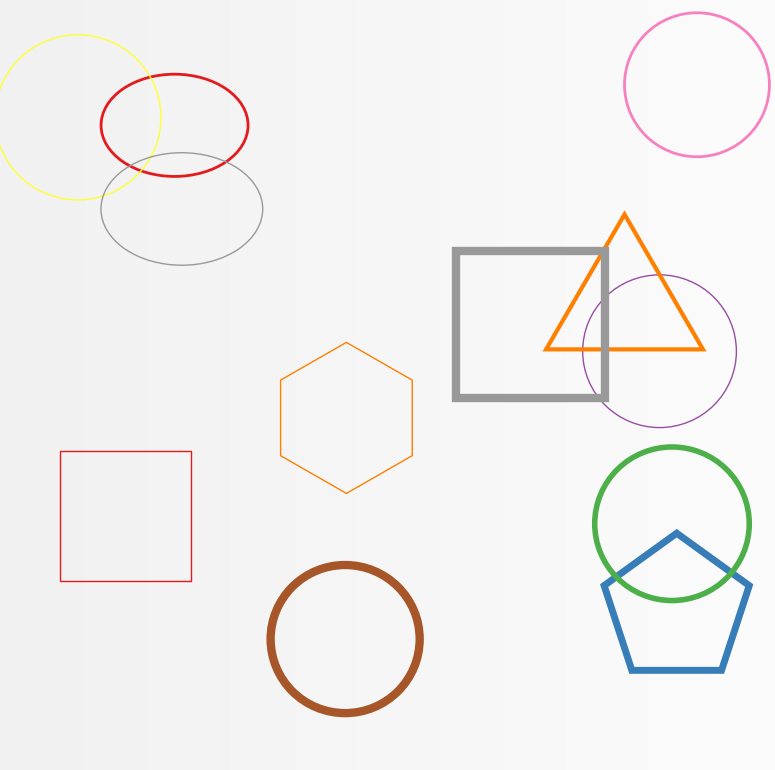[{"shape": "square", "thickness": 0.5, "radius": 0.42, "center": [0.162, 0.33]}, {"shape": "oval", "thickness": 1, "radius": 0.47, "center": [0.225, 0.837]}, {"shape": "pentagon", "thickness": 2.5, "radius": 0.49, "center": [0.873, 0.209]}, {"shape": "circle", "thickness": 2, "radius": 0.5, "center": [0.867, 0.32]}, {"shape": "circle", "thickness": 0.5, "radius": 0.5, "center": [0.851, 0.544]}, {"shape": "triangle", "thickness": 1.5, "radius": 0.58, "center": [0.806, 0.605]}, {"shape": "hexagon", "thickness": 0.5, "radius": 0.49, "center": [0.447, 0.457]}, {"shape": "circle", "thickness": 0.5, "radius": 0.54, "center": [0.101, 0.848]}, {"shape": "circle", "thickness": 3, "radius": 0.48, "center": [0.445, 0.17]}, {"shape": "circle", "thickness": 1, "radius": 0.47, "center": [0.899, 0.89]}, {"shape": "oval", "thickness": 0.5, "radius": 0.52, "center": [0.235, 0.729]}, {"shape": "square", "thickness": 3, "radius": 0.48, "center": [0.685, 0.579]}]